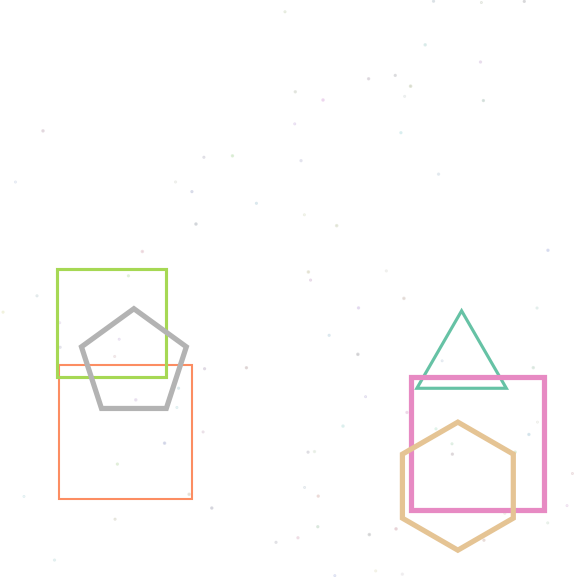[{"shape": "triangle", "thickness": 1.5, "radius": 0.45, "center": [0.799, 0.372]}, {"shape": "square", "thickness": 1, "radius": 0.58, "center": [0.217, 0.251]}, {"shape": "square", "thickness": 2.5, "radius": 0.58, "center": [0.827, 0.232]}, {"shape": "square", "thickness": 1.5, "radius": 0.47, "center": [0.193, 0.44]}, {"shape": "hexagon", "thickness": 2.5, "radius": 0.55, "center": [0.793, 0.157]}, {"shape": "pentagon", "thickness": 2.5, "radius": 0.48, "center": [0.232, 0.369]}]